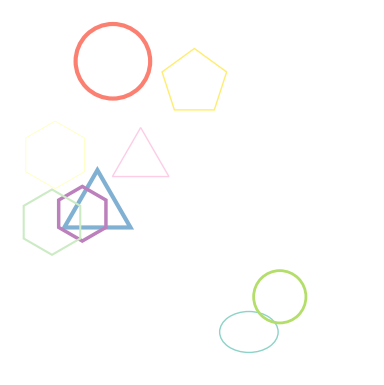[{"shape": "oval", "thickness": 1, "radius": 0.38, "center": [0.646, 0.138]}, {"shape": "hexagon", "thickness": 0.5, "radius": 0.44, "center": [0.143, 0.598]}, {"shape": "circle", "thickness": 3, "radius": 0.48, "center": [0.293, 0.841]}, {"shape": "triangle", "thickness": 3, "radius": 0.5, "center": [0.253, 0.459]}, {"shape": "circle", "thickness": 2, "radius": 0.34, "center": [0.727, 0.229]}, {"shape": "triangle", "thickness": 1, "radius": 0.42, "center": [0.365, 0.584]}, {"shape": "hexagon", "thickness": 2.5, "radius": 0.35, "center": [0.214, 0.445]}, {"shape": "hexagon", "thickness": 1.5, "radius": 0.42, "center": [0.135, 0.423]}, {"shape": "pentagon", "thickness": 1, "radius": 0.44, "center": [0.505, 0.786]}]